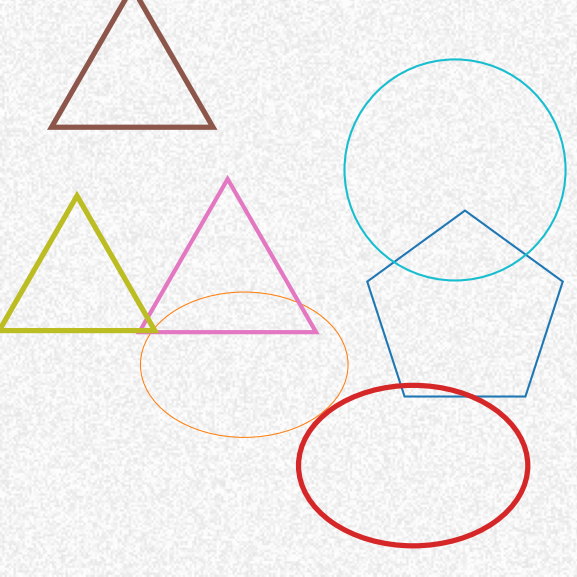[{"shape": "pentagon", "thickness": 1, "radius": 0.89, "center": [0.805, 0.457]}, {"shape": "oval", "thickness": 0.5, "radius": 0.9, "center": [0.423, 0.368]}, {"shape": "oval", "thickness": 2.5, "radius": 0.99, "center": [0.715, 0.193]}, {"shape": "triangle", "thickness": 2.5, "radius": 0.81, "center": [0.229, 0.86]}, {"shape": "triangle", "thickness": 2, "radius": 0.88, "center": [0.394, 0.512]}, {"shape": "triangle", "thickness": 2.5, "radius": 0.78, "center": [0.133, 0.504]}, {"shape": "circle", "thickness": 1, "radius": 0.96, "center": [0.788, 0.705]}]